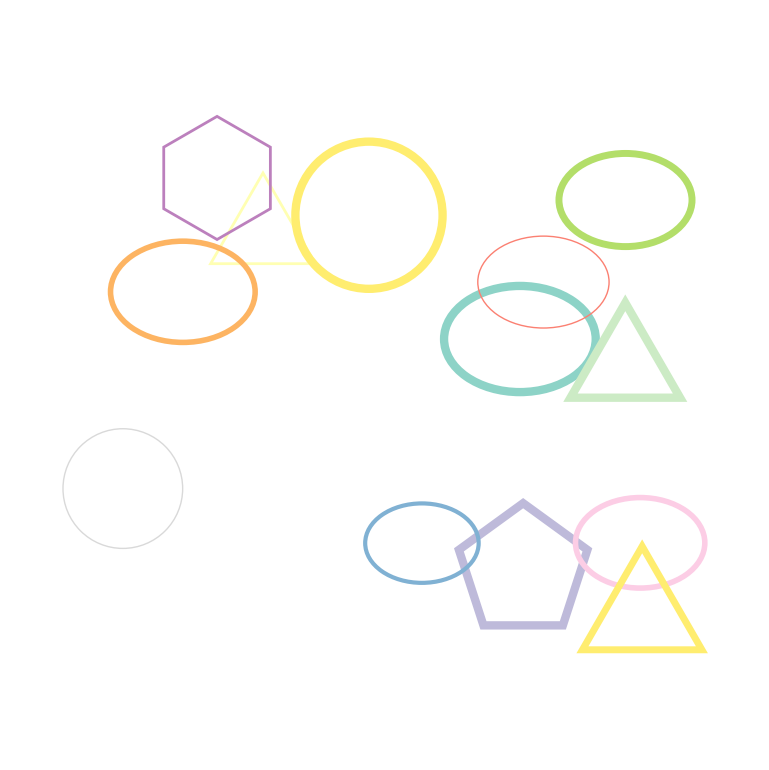[{"shape": "oval", "thickness": 3, "radius": 0.49, "center": [0.675, 0.56]}, {"shape": "triangle", "thickness": 1, "radius": 0.39, "center": [0.342, 0.697]}, {"shape": "pentagon", "thickness": 3, "radius": 0.44, "center": [0.679, 0.259]}, {"shape": "oval", "thickness": 0.5, "radius": 0.43, "center": [0.706, 0.634]}, {"shape": "oval", "thickness": 1.5, "radius": 0.37, "center": [0.548, 0.295]}, {"shape": "oval", "thickness": 2, "radius": 0.47, "center": [0.237, 0.621]}, {"shape": "oval", "thickness": 2.5, "radius": 0.43, "center": [0.812, 0.74]}, {"shape": "oval", "thickness": 2, "radius": 0.42, "center": [0.831, 0.295]}, {"shape": "circle", "thickness": 0.5, "radius": 0.39, "center": [0.16, 0.365]}, {"shape": "hexagon", "thickness": 1, "radius": 0.4, "center": [0.282, 0.769]}, {"shape": "triangle", "thickness": 3, "radius": 0.41, "center": [0.812, 0.525]}, {"shape": "triangle", "thickness": 2.5, "radius": 0.45, "center": [0.834, 0.201]}, {"shape": "circle", "thickness": 3, "radius": 0.48, "center": [0.479, 0.72]}]